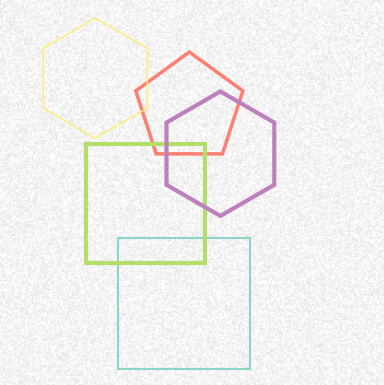[{"shape": "square", "thickness": 1.5, "radius": 0.85, "center": [0.478, 0.212]}, {"shape": "pentagon", "thickness": 2.5, "radius": 0.73, "center": [0.492, 0.719]}, {"shape": "square", "thickness": 3, "radius": 0.77, "center": [0.378, 0.472]}, {"shape": "hexagon", "thickness": 3, "radius": 0.81, "center": [0.572, 0.601]}, {"shape": "hexagon", "thickness": 1, "radius": 0.78, "center": [0.247, 0.797]}]